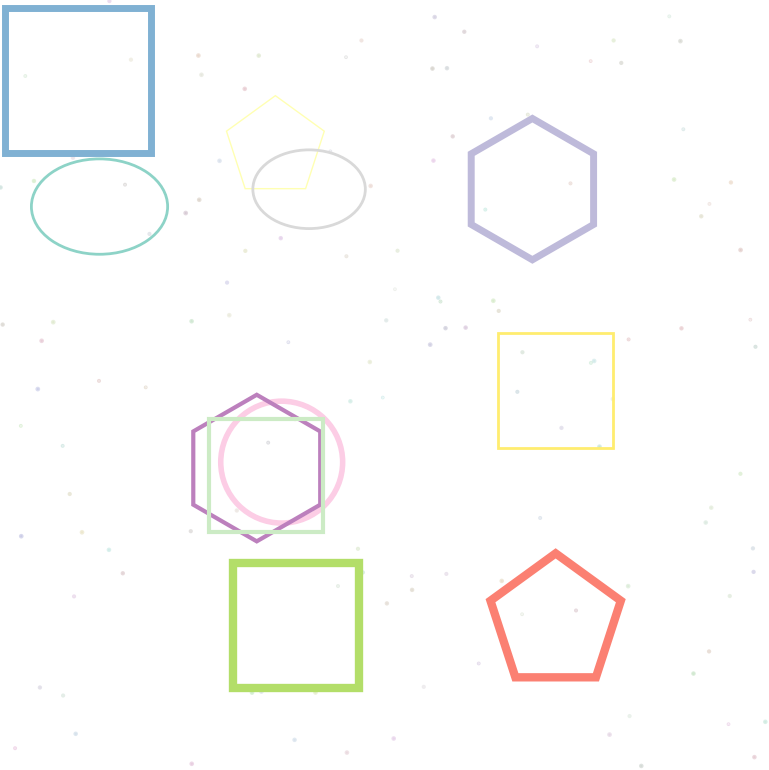[{"shape": "oval", "thickness": 1, "radius": 0.44, "center": [0.129, 0.732]}, {"shape": "pentagon", "thickness": 0.5, "radius": 0.33, "center": [0.358, 0.809]}, {"shape": "hexagon", "thickness": 2.5, "radius": 0.46, "center": [0.691, 0.754]}, {"shape": "pentagon", "thickness": 3, "radius": 0.44, "center": [0.722, 0.192]}, {"shape": "square", "thickness": 2.5, "radius": 0.47, "center": [0.101, 0.896]}, {"shape": "square", "thickness": 3, "radius": 0.41, "center": [0.385, 0.187]}, {"shape": "circle", "thickness": 2, "radius": 0.4, "center": [0.366, 0.4]}, {"shape": "oval", "thickness": 1, "radius": 0.37, "center": [0.401, 0.754]}, {"shape": "hexagon", "thickness": 1.5, "radius": 0.48, "center": [0.333, 0.392]}, {"shape": "square", "thickness": 1.5, "radius": 0.37, "center": [0.345, 0.383]}, {"shape": "square", "thickness": 1, "radius": 0.37, "center": [0.721, 0.493]}]